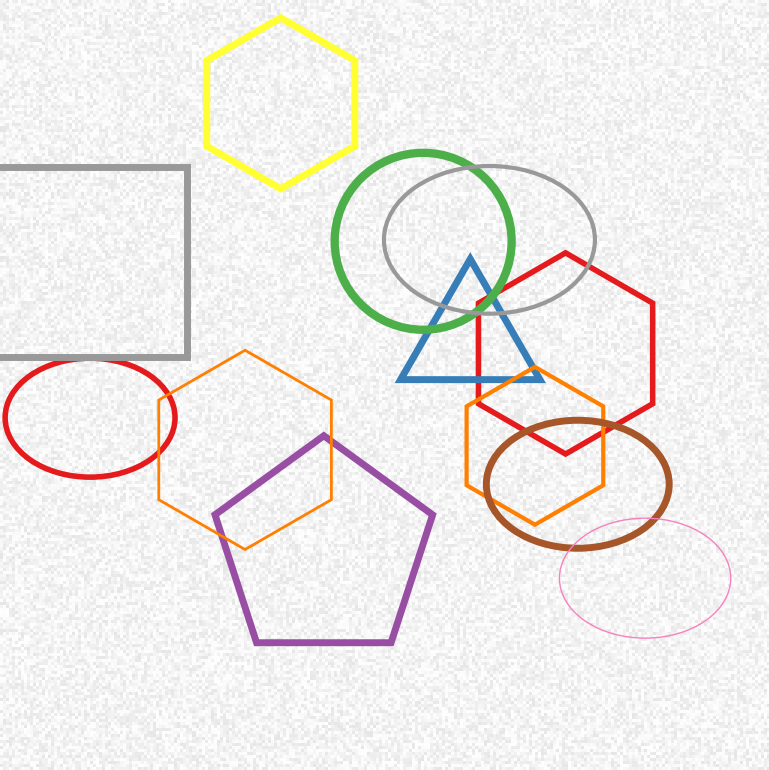[{"shape": "hexagon", "thickness": 2, "radius": 0.65, "center": [0.734, 0.541]}, {"shape": "oval", "thickness": 2, "radius": 0.55, "center": [0.117, 0.458]}, {"shape": "triangle", "thickness": 2.5, "radius": 0.52, "center": [0.611, 0.559]}, {"shape": "circle", "thickness": 3, "radius": 0.57, "center": [0.55, 0.687]}, {"shape": "pentagon", "thickness": 2.5, "radius": 0.74, "center": [0.421, 0.286]}, {"shape": "hexagon", "thickness": 1.5, "radius": 0.51, "center": [0.695, 0.421]}, {"shape": "hexagon", "thickness": 1, "radius": 0.65, "center": [0.318, 0.416]}, {"shape": "hexagon", "thickness": 2.5, "radius": 0.56, "center": [0.365, 0.866]}, {"shape": "oval", "thickness": 2.5, "radius": 0.59, "center": [0.75, 0.371]}, {"shape": "oval", "thickness": 0.5, "radius": 0.56, "center": [0.838, 0.249]}, {"shape": "square", "thickness": 2.5, "radius": 0.62, "center": [0.119, 0.66]}, {"shape": "oval", "thickness": 1.5, "radius": 0.68, "center": [0.636, 0.689]}]